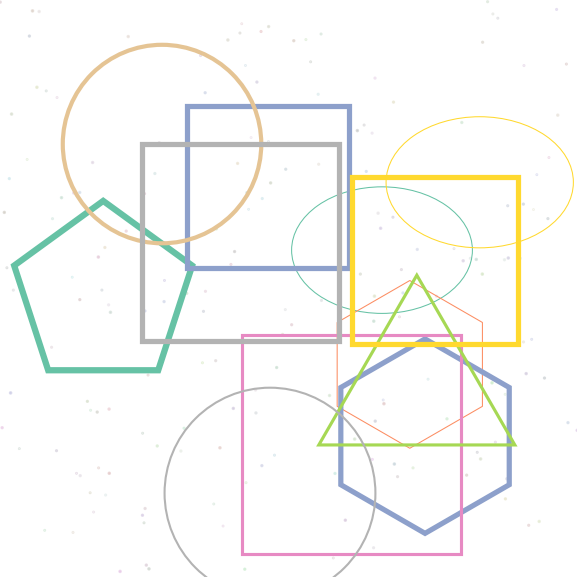[{"shape": "pentagon", "thickness": 3, "radius": 0.81, "center": [0.179, 0.489]}, {"shape": "oval", "thickness": 0.5, "radius": 0.78, "center": [0.661, 0.566]}, {"shape": "hexagon", "thickness": 0.5, "radius": 0.73, "center": [0.71, 0.368]}, {"shape": "hexagon", "thickness": 2.5, "radius": 0.84, "center": [0.736, 0.244]}, {"shape": "square", "thickness": 2.5, "radius": 0.7, "center": [0.464, 0.675]}, {"shape": "square", "thickness": 1.5, "radius": 0.95, "center": [0.609, 0.229]}, {"shape": "triangle", "thickness": 1.5, "radius": 0.98, "center": [0.722, 0.327]}, {"shape": "square", "thickness": 2.5, "radius": 0.72, "center": [0.753, 0.548]}, {"shape": "oval", "thickness": 0.5, "radius": 0.81, "center": [0.831, 0.683]}, {"shape": "circle", "thickness": 2, "radius": 0.86, "center": [0.281, 0.75]}, {"shape": "circle", "thickness": 1, "radius": 0.91, "center": [0.468, 0.145]}, {"shape": "square", "thickness": 2.5, "radius": 0.85, "center": [0.416, 0.579]}]